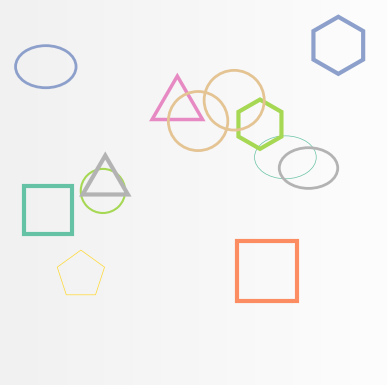[{"shape": "square", "thickness": 3, "radius": 0.31, "center": [0.123, 0.454]}, {"shape": "oval", "thickness": 0.5, "radius": 0.4, "center": [0.736, 0.591]}, {"shape": "square", "thickness": 3, "radius": 0.39, "center": [0.689, 0.295]}, {"shape": "hexagon", "thickness": 3, "radius": 0.37, "center": [0.873, 0.882]}, {"shape": "oval", "thickness": 2, "radius": 0.39, "center": [0.118, 0.827]}, {"shape": "triangle", "thickness": 2.5, "radius": 0.38, "center": [0.458, 0.727]}, {"shape": "circle", "thickness": 1.5, "radius": 0.29, "center": [0.266, 0.504]}, {"shape": "hexagon", "thickness": 3, "radius": 0.32, "center": [0.671, 0.677]}, {"shape": "pentagon", "thickness": 0.5, "radius": 0.32, "center": [0.209, 0.286]}, {"shape": "circle", "thickness": 2, "radius": 0.39, "center": [0.604, 0.74]}, {"shape": "circle", "thickness": 2, "radius": 0.38, "center": [0.511, 0.686]}, {"shape": "triangle", "thickness": 3, "radius": 0.34, "center": [0.272, 0.529]}, {"shape": "oval", "thickness": 2, "radius": 0.38, "center": [0.796, 0.563]}]